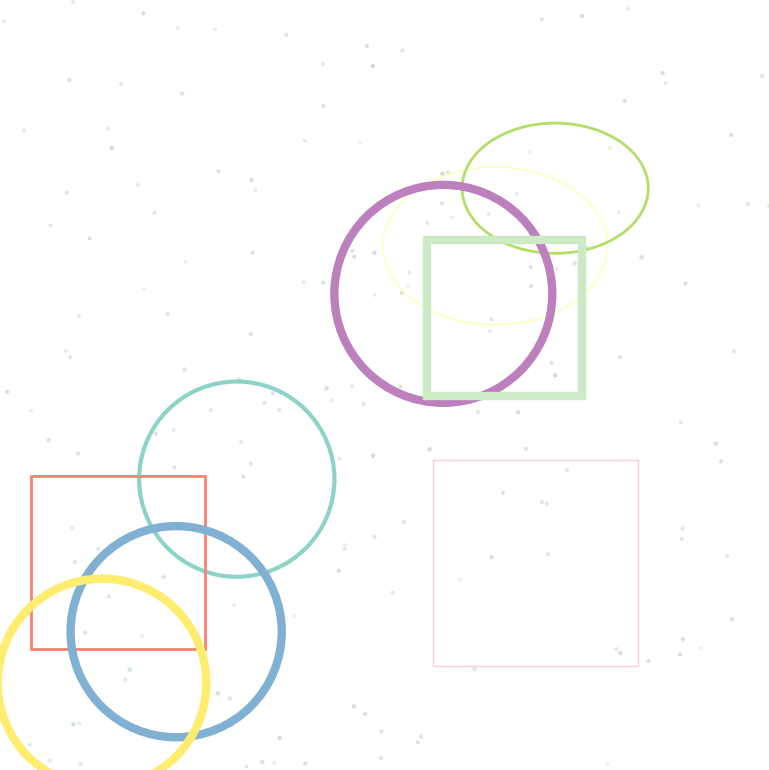[{"shape": "circle", "thickness": 1.5, "radius": 0.63, "center": [0.308, 0.378]}, {"shape": "oval", "thickness": 0.5, "radius": 0.73, "center": [0.643, 0.681]}, {"shape": "square", "thickness": 1, "radius": 0.56, "center": [0.153, 0.269]}, {"shape": "circle", "thickness": 3, "radius": 0.69, "center": [0.229, 0.18]}, {"shape": "oval", "thickness": 1, "radius": 0.6, "center": [0.721, 0.756]}, {"shape": "square", "thickness": 0.5, "radius": 0.67, "center": [0.695, 0.268]}, {"shape": "circle", "thickness": 3, "radius": 0.71, "center": [0.576, 0.618]}, {"shape": "square", "thickness": 3, "radius": 0.51, "center": [0.655, 0.587]}, {"shape": "circle", "thickness": 3, "radius": 0.68, "center": [0.132, 0.113]}]